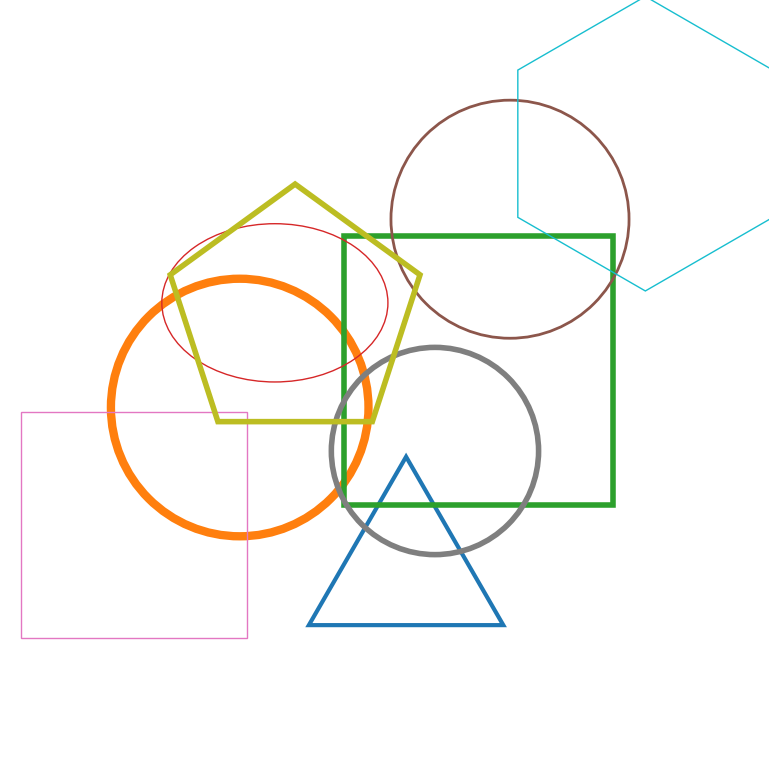[{"shape": "triangle", "thickness": 1.5, "radius": 0.73, "center": [0.527, 0.261]}, {"shape": "circle", "thickness": 3, "radius": 0.84, "center": [0.311, 0.471]}, {"shape": "square", "thickness": 2, "radius": 0.87, "center": [0.622, 0.519]}, {"shape": "oval", "thickness": 0.5, "radius": 0.73, "center": [0.357, 0.607]}, {"shape": "circle", "thickness": 1, "radius": 0.77, "center": [0.662, 0.715]}, {"shape": "square", "thickness": 0.5, "radius": 0.73, "center": [0.174, 0.318]}, {"shape": "circle", "thickness": 2, "radius": 0.67, "center": [0.565, 0.414]}, {"shape": "pentagon", "thickness": 2, "radius": 0.85, "center": [0.383, 0.59]}, {"shape": "hexagon", "thickness": 0.5, "radius": 0.96, "center": [0.838, 0.813]}]